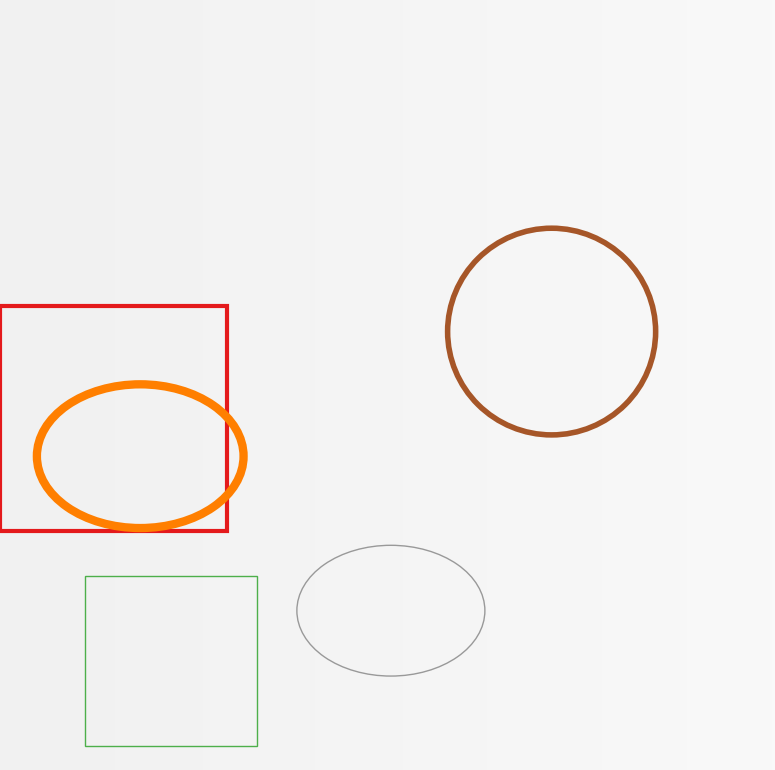[{"shape": "square", "thickness": 1.5, "radius": 0.73, "center": [0.146, 0.456]}, {"shape": "square", "thickness": 0.5, "radius": 0.55, "center": [0.221, 0.142]}, {"shape": "oval", "thickness": 3, "radius": 0.67, "center": [0.181, 0.408]}, {"shape": "circle", "thickness": 2, "radius": 0.67, "center": [0.712, 0.569]}, {"shape": "oval", "thickness": 0.5, "radius": 0.61, "center": [0.504, 0.207]}]